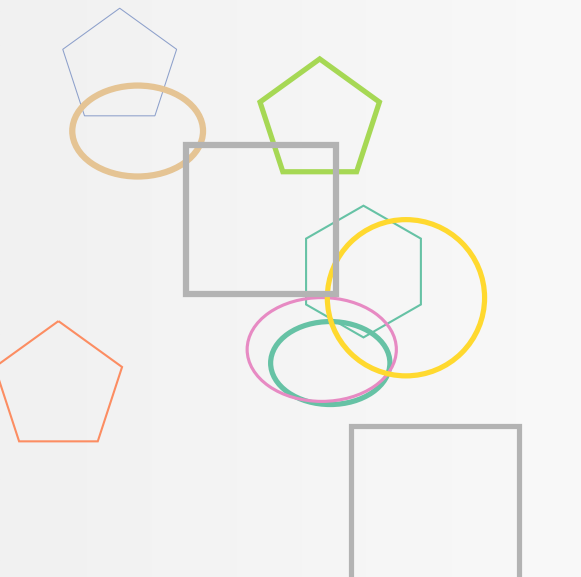[{"shape": "oval", "thickness": 2.5, "radius": 0.51, "center": [0.568, 0.37]}, {"shape": "hexagon", "thickness": 1, "radius": 0.57, "center": [0.625, 0.529]}, {"shape": "pentagon", "thickness": 1, "radius": 0.58, "center": [0.101, 0.328]}, {"shape": "pentagon", "thickness": 0.5, "radius": 0.51, "center": [0.206, 0.882]}, {"shape": "oval", "thickness": 1.5, "radius": 0.64, "center": [0.554, 0.394]}, {"shape": "pentagon", "thickness": 2.5, "radius": 0.54, "center": [0.55, 0.789]}, {"shape": "circle", "thickness": 2.5, "radius": 0.68, "center": [0.698, 0.484]}, {"shape": "oval", "thickness": 3, "radius": 0.56, "center": [0.237, 0.772]}, {"shape": "square", "thickness": 3, "radius": 0.65, "center": [0.449, 0.618]}, {"shape": "square", "thickness": 2.5, "radius": 0.72, "center": [0.749, 0.117]}]